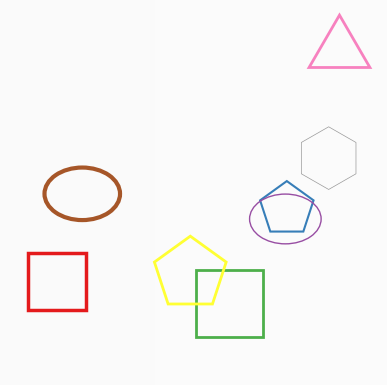[{"shape": "square", "thickness": 2.5, "radius": 0.37, "center": [0.147, 0.269]}, {"shape": "pentagon", "thickness": 1.5, "radius": 0.36, "center": [0.74, 0.457]}, {"shape": "square", "thickness": 2, "radius": 0.43, "center": [0.593, 0.211]}, {"shape": "oval", "thickness": 1, "radius": 0.46, "center": [0.736, 0.431]}, {"shape": "pentagon", "thickness": 2, "radius": 0.49, "center": [0.491, 0.289]}, {"shape": "oval", "thickness": 3, "radius": 0.49, "center": [0.212, 0.497]}, {"shape": "triangle", "thickness": 2, "radius": 0.45, "center": [0.876, 0.87]}, {"shape": "hexagon", "thickness": 0.5, "radius": 0.41, "center": [0.848, 0.589]}]